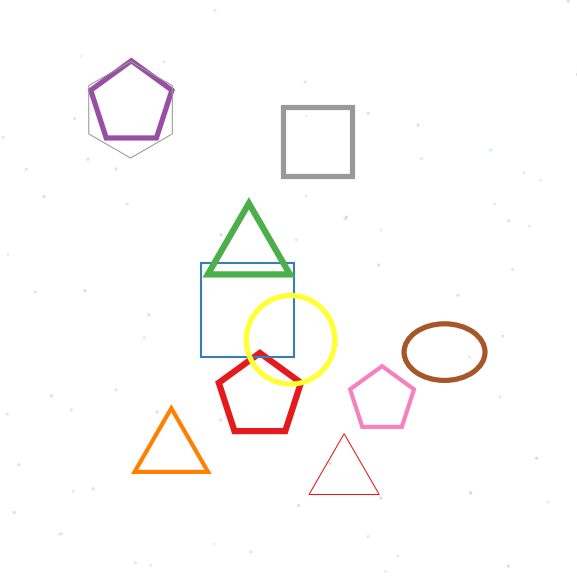[{"shape": "triangle", "thickness": 0.5, "radius": 0.35, "center": [0.596, 0.178]}, {"shape": "pentagon", "thickness": 3, "radius": 0.37, "center": [0.45, 0.313]}, {"shape": "square", "thickness": 1, "radius": 0.4, "center": [0.429, 0.462]}, {"shape": "triangle", "thickness": 3, "radius": 0.41, "center": [0.431, 0.565]}, {"shape": "pentagon", "thickness": 2.5, "radius": 0.37, "center": [0.227, 0.82]}, {"shape": "triangle", "thickness": 2, "radius": 0.37, "center": [0.297, 0.219]}, {"shape": "circle", "thickness": 2.5, "radius": 0.38, "center": [0.503, 0.411]}, {"shape": "oval", "thickness": 2.5, "radius": 0.35, "center": [0.77, 0.389]}, {"shape": "pentagon", "thickness": 2, "radius": 0.29, "center": [0.662, 0.307]}, {"shape": "square", "thickness": 2.5, "radius": 0.3, "center": [0.55, 0.755]}, {"shape": "hexagon", "thickness": 0.5, "radius": 0.42, "center": [0.226, 0.809]}]